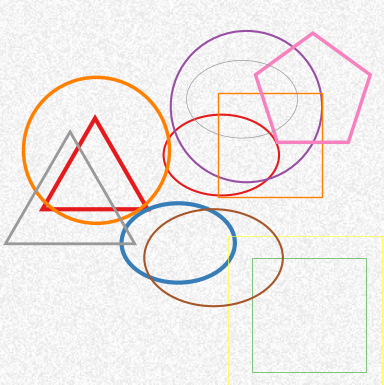[{"shape": "triangle", "thickness": 3, "radius": 0.79, "center": [0.247, 0.535]}, {"shape": "oval", "thickness": 1.5, "radius": 0.75, "center": [0.575, 0.597]}, {"shape": "oval", "thickness": 3, "radius": 0.74, "center": [0.463, 0.369]}, {"shape": "square", "thickness": 0.5, "radius": 0.74, "center": [0.803, 0.183]}, {"shape": "circle", "thickness": 1.5, "radius": 0.98, "center": [0.64, 0.723]}, {"shape": "circle", "thickness": 2.5, "radius": 0.95, "center": [0.251, 0.609]}, {"shape": "square", "thickness": 1, "radius": 0.67, "center": [0.701, 0.624]}, {"shape": "square", "thickness": 0.5, "radius": 1.0, "center": [0.793, 0.188]}, {"shape": "oval", "thickness": 1.5, "radius": 0.9, "center": [0.555, 0.331]}, {"shape": "pentagon", "thickness": 2.5, "radius": 0.78, "center": [0.813, 0.757]}, {"shape": "triangle", "thickness": 2, "radius": 0.97, "center": [0.182, 0.464]}, {"shape": "oval", "thickness": 0.5, "radius": 0.72, "center": [0.629, 0.742]}]